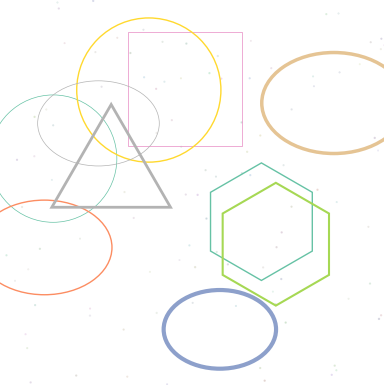[{"shape": "hexagon", "thickness": 1, "radius": 0.76, "center": [0.679, 0.424]}, {"shape": "circle", "thickness": 0.5, "radius": 0.83, "center": [0.138, 0.588]}, {"shape": "oval", "thickness": 1, "radius": 0.88, "center": [0.115, 0.357]}, {"shape": "oval", "thickness": 3, "radius": 0.73, "center": [0.571, 0.145]}, {"shape": "square", "thickness": 0.5, "radius": 0.74, "center": [0.48, 0.769]}, {"shape": "hexagon", "thickness": 1.5, "radius": 0.8, "center": [0.716, 0.366]}, {"shape": "circle", "thickness": 1, "radius": 0.94, "center": [0.387, 0.766]}, {"shape": "oval", "thickness": 2.5, "radius": 0.94, "center": [0.867, 0.732]}, {"shape": "oval", "thickness": 0.5, "radius": 0.79, "center": [0.256, 0.679]}, {"shape": "triangle", "thickness": 2, "radius": 0.89, "center": [0.289, 0.551]}]